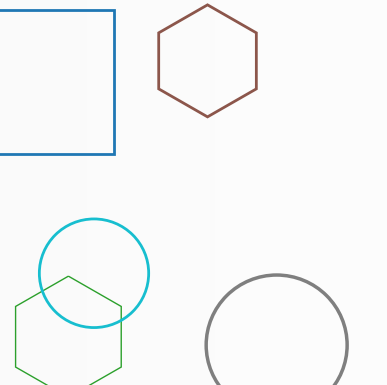[{"shape": "square", "thickness": 2, "radius": 0.93, "center": [0.106, 0.787]}, {"shape": "hexagon", "thickness": 1, "radius": 0.79, "center": [0.177, 0.125]}, {"shape": "hexagon", "thickness": 2, "radius": 0.73, "center": [0.536, 0.842]}, {"shape": "circle", "thickness": 2.5, "radius": 0.91, "center": [0.714, 0.104]}, {"shape": "circle", "thickness": 2, "radius": 0.71, "center": [0.243, 0.29]}]